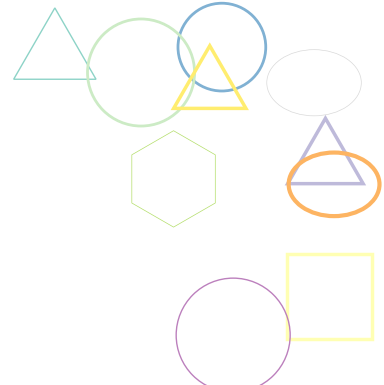[{"shape": "triangle", "thickness": 1, "radius": 0.62, "center": [0.142, 0.856]}, {"shape": "square", "thickness": 2.5, "radius": 0.55, "center": [0.856, 0.23]}, {"shape": "triangle", "thickness": 2.5, "radius": 0.57, "center": [0.845, 0.58]}, {"shape": "circle", "thickness": 2, "radius": 0.57, "center": [0.576, 0.878]}, {"shape": "oval", "thickness": 3, "radius": 0.59, "center": [0.868, 0.521]}, {"shape": "hexagon", "thickness": 0.5, "radius": 0.63, "center": [0.451, 0.535]}, {"shape": "oval", "thickness": 0.5, "radius": 0.61, "center": [0.816, 0.785]}, {"shape": "circle", "thickness": 1, "radius": 0.74, "center": [0.606, 0.13]}, {"shape": "circle", "thickness": 2, "radius": 0.7, "center": [0.366, 0.812]}, {"shape": "triangle", "thickness": 2.5, "radius": 0.54, "center": [0.545, 0.773]}]